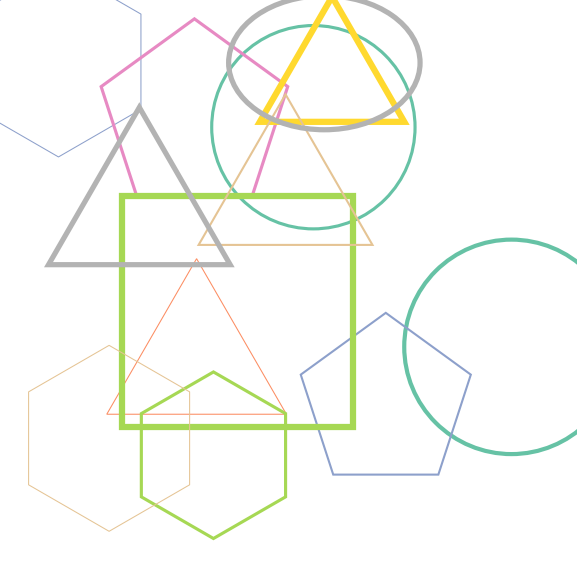[{"shape": "circle", "thickness": 2, "radius": 0.93, "center": [0.886, 0.399]}, {"shape": "circle", "thickness": 1.5, "radius": 0.88, "center": [0.543, 0.779]}, {"shape": "triangle", "thickness": 0.5, "radius": 0.9, "center": [0.34, 0.372]}, {"shape": "hexagon", "thickness": 0.5, "radius": 0.82, "center": [0.101, 0.892]}, {"shape": "pentagon", "thickness": 1, "radius": 0.77, "center": [0.668, 0.303]}, {"shape": "pentagon", "thickness": 1.5, "radius": 0.85, "center": [0.337, 0.797]}, {"shape": "hexagon", "thickness": 1.5, "radius": 0.72, "center": [0.37, 0.211]}, {"shape": "square", "thickness": 3, "radius": 1.0, "center": [0.411, 0.459]}, {"shape": "triangle", "thickness": 3, "radius": 0.72, "center": [0.575, 0.86]}, {"shape": "hexagon", "thickness": 0.5, "radius": 0.8, "center": [0.189, 0.24]}, {"shape": "triangle", "thickness": 1, "radius": 0.87, "center": [0.494, 0.662]}, {"shape": "oval", "thickness": 2.5, "radius": 0.83, "center": [0.562, 0.89]}, {"shape": "triangle", "thickness": 2.5, "radius": 0.91, "center": [0.241, 0.632]}]